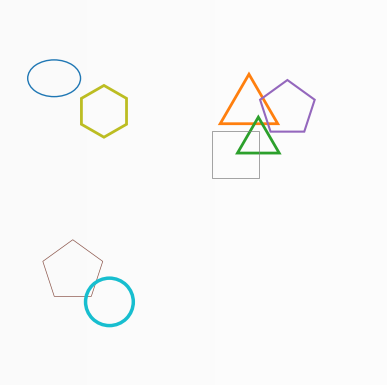[{"shape": "oval", "thickness": 1, "radius": 0.34, "center": [0.14, 0.797]}, {"shape": "triangle", "thickness": 2, "radius": 0.43, "center": [0.642, 0.722]}, {"shape": "triangle", "thickness": 2, "radius": 0.31, "center": [0.667, 0.634]}, {"shape": "pentagon", "thickness": 1.5, "radius": 0.37, "center": [0.742, 0.718]}, {"shape": "pentagon", "thickness": 0.5, "radius": 0.41, "center": [0.188, 0.296]}, {"shape": "square", "thickness": 0.5, "radius": 0.3, "center": [0.607, 0.598]}, {"shape": "hexagon", "thickness": 2, "radius": 0.34, "center": [0.268, 0.711]}, {"shape": "circle", "thickness": 2.5, "radius": 0.31, "center": [0.282, 0.216]}]